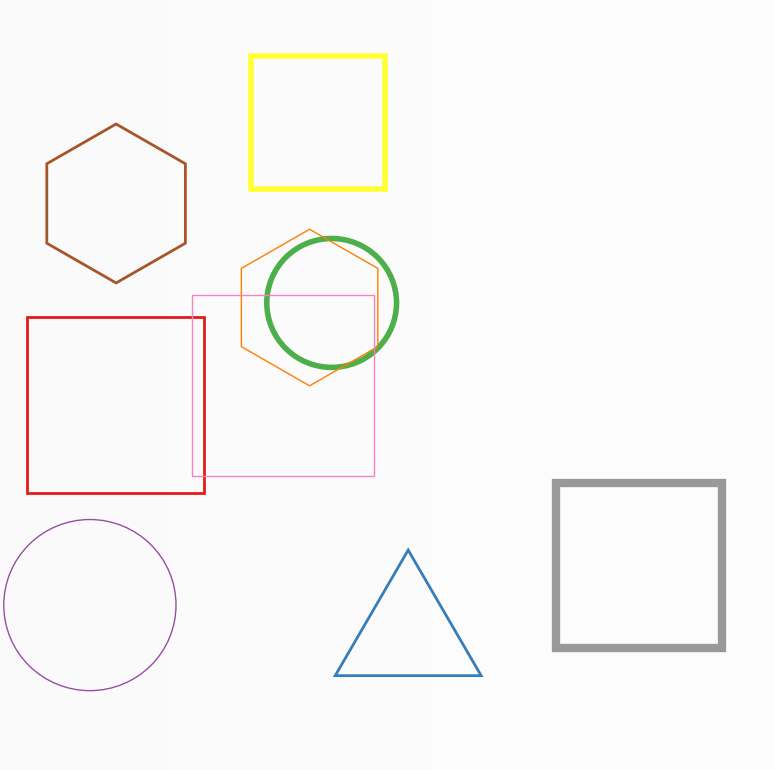[{"shape": "square", "thickness": 1, "radius": 0.57, "center": [0.149, 0.474]}, {"shape": "triangle", "thickness": 1, "radius": 0.54, "center": [0.527, 0.177]}, {"shape": "circle", "thickness": 2, "radius": 0.42, "center": [0.428, 0.607]}, {"shape": "circle", "thickness": 0.5, "radius": 0.56, "center": [0.116, 0.214]}, {"shape": "hexagon", "thickness": 0.5, "radius": 0.51, "center": [0.399, 0.601]}, {"shape": "square", "thickness": 2, "radius": 0.43, "center": [0.41, 0.841]}, {"shape": "hexagon", "thickness": 1, "radius": 0.52, "center": [0.15, 0.736]}, {"shape": "square", "thickness": 0.5, "radius": 0.59, "center": [0.365, 0.5]}, {"shape": "square", "thickness": 3, "radius": 0.54, "center": [0.825, 0.265]}]